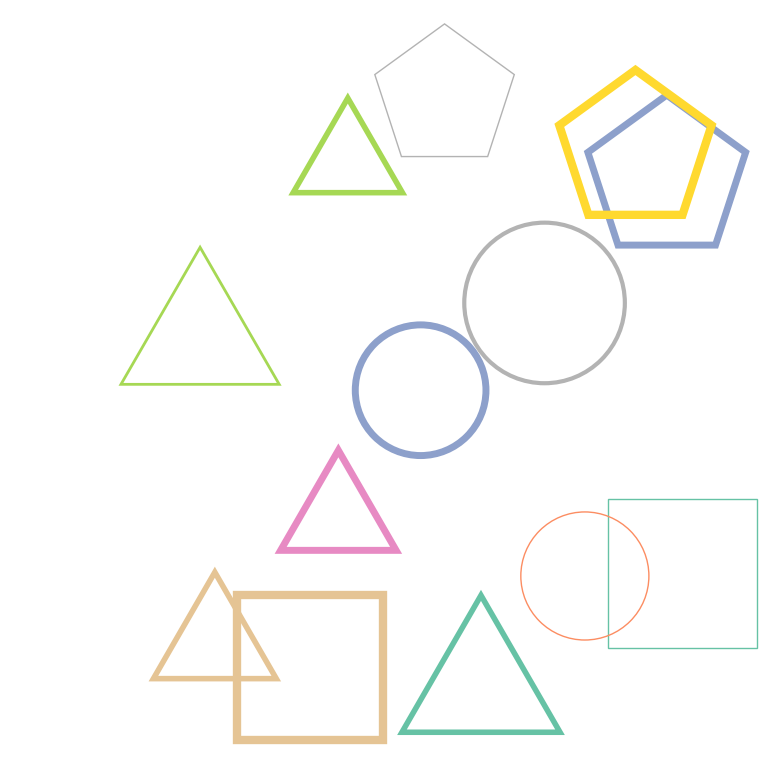[{"shape": "square", "thickness": 0.5, "radius": 0.48, "center": [0.887, 0.255]}, {"shape": "triangle", "thickness": 2, "radius": 0.59, "center": [0.625, 0.108]}, {"shape": "circle", "thickness": 0.5, "radius": 0.42, "center": [0.76, 0.252]}, {"shape": "pentagon", "thickness": 2.5, "radius": 0.54, "center": [0.866, 0.769]}, {"shape": "circle", "thickness": 2.5, "radius": 0.42, "center": [0.546, 0.493]}, {"shape": "triangle", "thickness": 2.5, "radius": 0.43, "center": [0.439, 0.329]}, {"shape": "triangle", "thickness": 1, "radius": 0.59, "center": [0.26, 0.56]}, {"shape": "triangle", "thickness": 2, "radius": 0.41, "center": [0.452, 0.791]}, {"shape": "pentagon", "thickness": 3, "radius": 0.52, "center": [0.825, 0.805]}, {"shape": "triangle", "thickness": 2, "radius": 0.46, "center": [0.279, 0.165]}, {"shape": "square", "thickness": 3, "radius": 0.47, "center": [0.403, 0.133]}, {"shape": "circle", "thickness": 1.5, "radius": 0.52, "center": [0.707, 0.607]}, {"shape": "pentagon", "thickness": 0.5, "radius": 0.48, "center": [0.577, 0.874]}]